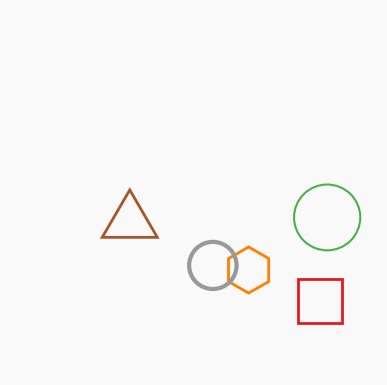[{"shape": "square", "thickness": 2, "radius": 0.29, "center": [0.825, 0.217]}, {"shape": "circle", "thickness": 1.5, "radius": 0.43, "center": [0.844, 0.435]}, {"shape": "hexagon", "thickness": 2, "radius": 0.3, "center": [0.642, 0.299]}, {"shape": "triangle", "thickness": 2, "radius": 0.41, "center": [0.335, 0.425]}, {"shape": "circle", "thickness": 3, "radius": 0.31, "center": [0.549, 0.311]}]